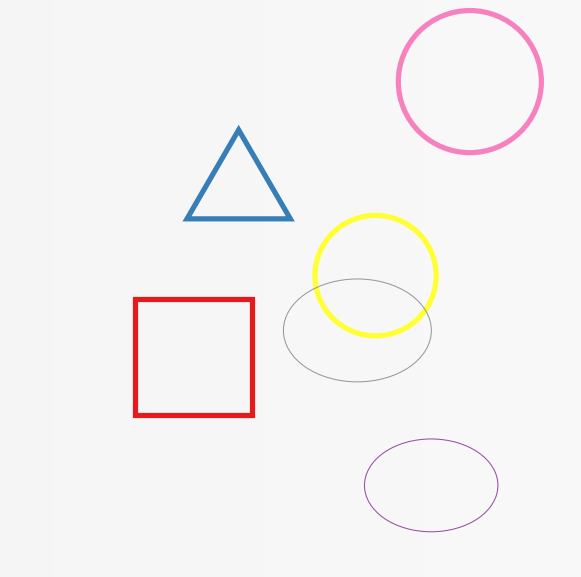[{"shape": "square", "thickness": 2.5, "radius": 0.5, "center": [0.333, 0.381]}, {"shape": "triangle", "thickness": 2.5, "radius": 0.51, "center": [0.411, 0.672]}, {"shape": "oval", "thickness": 0.5, "radius": 0.57, "center": [0.742, 0.159]}, {"shape": "circle", "thickness": 2.5, "radius": 0.52, "center": [0.646, 0.522]}, {"shape": "circle", "thickness": 2.5, "radius": 0.62, "center": [0.808, 0.858]}, {"shape": "oval", "thickness": 0.5, "radius": 0.64, "center": [0.615, 0.427]}]